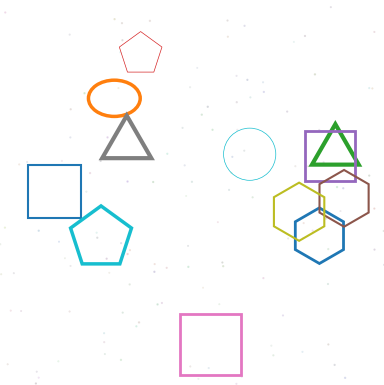[{"shape": "square", "thickness": 1.5, "radius": 0.35, "center": [0.141, 0.503]}, {"shape": "hexagon", "thickness": 2, "radius": 0.36, "center": [0.83, 0.388]}, {"shape": "oval", "thickness": 2.5, "radius": 0.34, "center": [0.297, 0.745]}, {"shape": "triangle", "thickness": 3, "radius": 0.35, "center": [0.871, 0.607]}, {"shape": "pentagon", "thickness": 0.5, "radius": 0.29, "center": [0.365, 0.86]}, {"shape": "square", "thickness": 2, "radius": 0.32, "center": [0.858, 0.594]}, {"shape": "hexagon", "thickness": 1.5, "radius": 0.37, "center": [0.894, 0.485]}, {"shape": "square", "thickness": 2, "radius": 0.4, "center": [0.547, 0.105]}, {"shape": "triangle", "thickness": 3, "radius": 0.37, "center": [0.329, 0.626]}, {"shape": "hexagon", "thickness": 1.5, "radius": 0.38, "center": [0.777, 0.45]}, {"shape": "circle", "thickness": 0.5, "radius": 0.34, "center": [0.649, 0.599]}, {"shape": "pentagon", "thickness": 2.5, "radius": 0.42, "center": [0.262, 0.382]}]